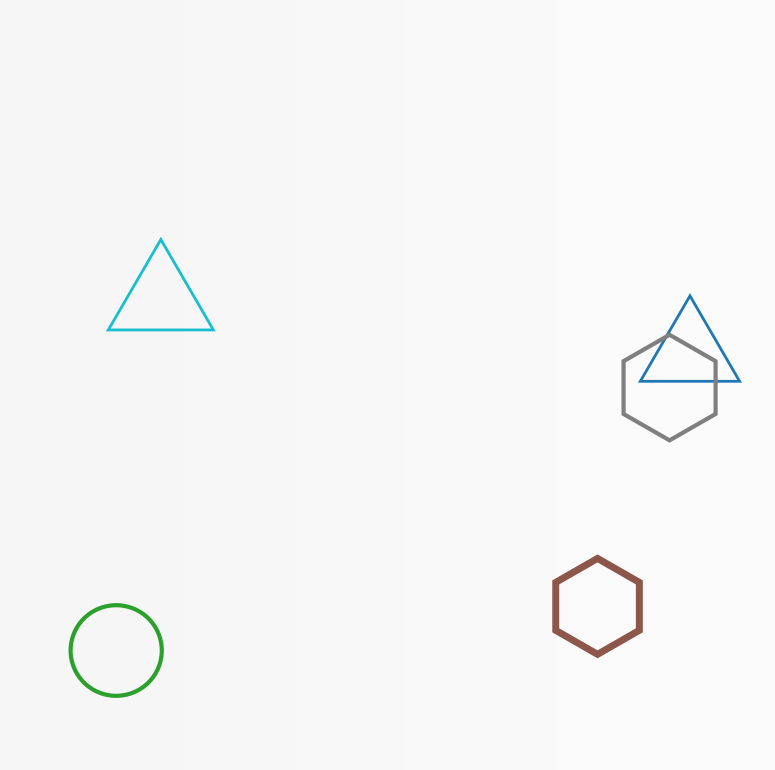[{"shape": "triangle", "thickness": 1, "radius": 0.37, "center": [0.89, 0.542]}, {"shape": "circle", "thickness": 1.5, "radius": 0.29, "center": [0.15, 0.155]}, {"shape": "hexagon", "thickness": 2.5, "radius": 0.31, "center": [0.771, 0.213]}, {"shape": "hexagon", "thickness": 1.5, "radius": 0.34, "center": [0.864, 0.497]}, {"shape": "triangle", "thickness": 1, "radius": 0.39, "center": [0.208, 0.611]}]